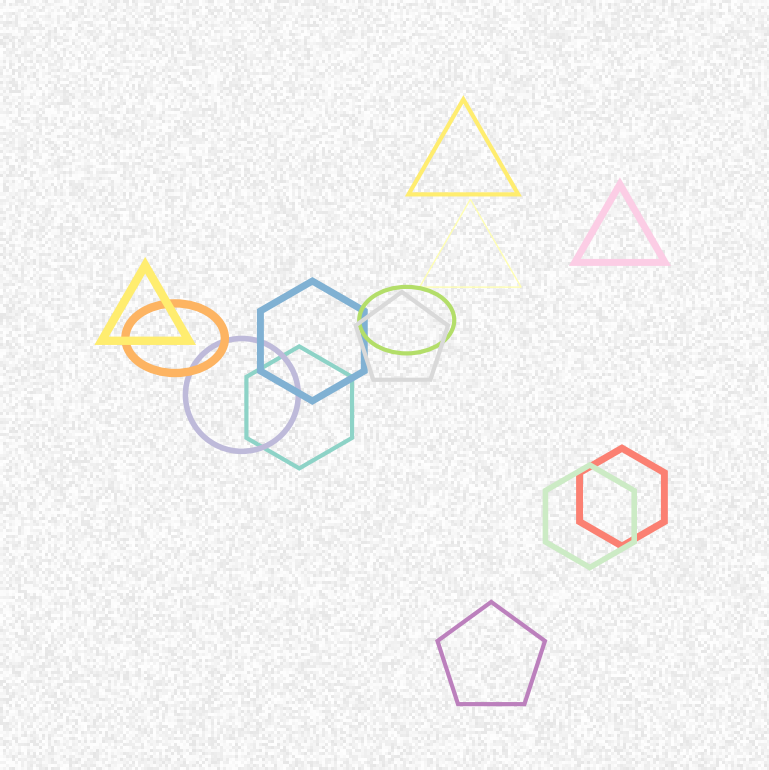[{"shape": "hexagon", "thickness": 1.5, "radius": 0.4, "center": [0.389, 0.471]}, {"shape": "triangle", "thickness": 0.5, "radius": 0.38, "center": [0.611, 0.665]}, {"shape": "circle", "thickness": 2, "radius": 0.37, "center": [0.314, 0.487]}, {"shape": "hexagon", "thickness": 2.5, "radius": 0.32, "center": [0.808, 0.354]}, {"shape": "hexagon", "thickness": 2.5, "radius": 0.39, "center": [0.406, 0.557]}, {"shape": "oval", "thickness": 3, "radius": 0.32, "center": [0.227, 0.561]}, {"shape": "oval", "thickness": 1.5, "radius": 0.31, "center": [0.528, 0.584]}, {"shape": "triangle", "thickness": 2.5, "radius": 0.34, "center": [0.805, 0.693]}, {"shape": "pentagon", "thickness": 1.5, "radius": 0.32, "center": [0.522, 0.558]}, {"shape": "pentagon", "thickness": 1.5, "radius": 0.37, "center": [0.638, 0.145]}, {"shape": "hexagon", "thickness": 2, "radius": 0.33, "center": [0.766, 0.33]}, {"shape": "triangle", "thickness": 1.5, "radius": 0.41, "center": [0.602, 0.789]}, {"shape": "triangle", "thickness": 3, "radius": 0.33, "center": [0.189, 0.59]}]